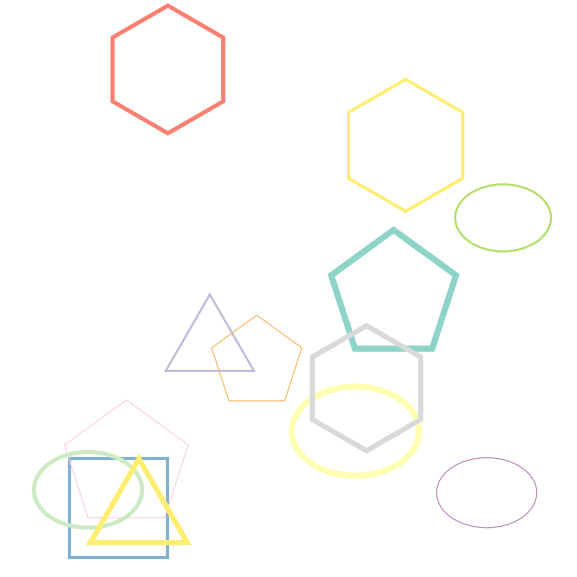[{"shape": "pentagon", "thickness": 3, "radius": 0.57, "center": [0.682, 0.487]}, {"shape": "oval", "thickness": 3, "radius": 0.55, "center": [0.615, 0.252]}, {"shape": "triangle", "thickness": 1, "radius": 0.44, "center": [0.363, 0.401]}, {"shape": "hexagon", "thickness": 2, "radius": 0.55, "center": [0.291, 0.879]}, {"shape": "square", "thickness": 1.5, "radius": 0.43, "center": [0.204, 0.12]}, {"shape": "pentagon", "thickness": 0.5, "radius": 0.41, "center": [0.445, 0.371]}, {"shape": "oval", "thickness": 1, "radius": 0.41, "center": [0.871, 0.622]}, {"shape": "pentagon", "thickness": 0.5, "radius": 0.56, "center": [0.219, 0.194]}, {"shape": "hexagon", "thickness": 2.5, "radius": 0.54, "center": [0.635, 0.327]}, {"shape": "oval", "thickness": 0.5, "radius": 0.43, "center": [0.843, 0.146]}, {"shape": "oval", "thickness": 2, "radius": 0.47, "center": [0.152, 0.151]}, {"shape": "hexagon", "thickness": 1.5, "radius": 0.57, "center": [0.702, 0.747]}, {"shape": "triangle", "thickness": 2.5, "radius": 0.48, "center": [0.24, 0.108]}]